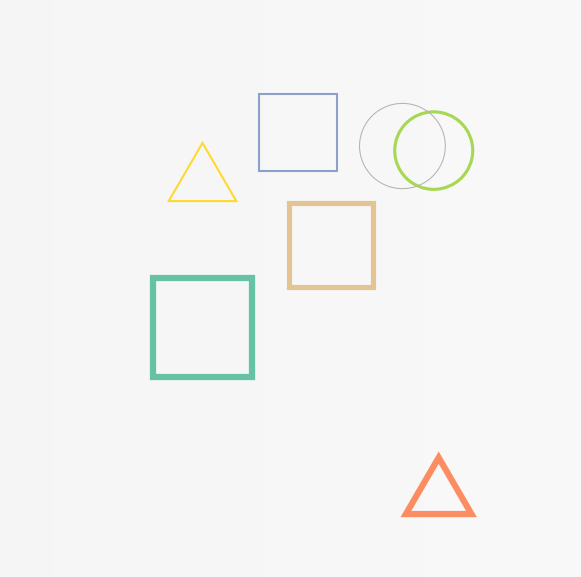[{"shape": "square", "thickness": 3, "radius": 0.43, "center": [0.349, 0.432]}, {"shape": "triangle", "thickness": 3, "radius": 0.33, "center": [0.755, 0.142]}, {"shape": "square", "thickness": 1, "radius": 0.33, "center": [0.512, 0.77]}, {"shape": "circle", "thickness": 1.5, "radius": 0.34, "center": [0.746, 0.738]}, {"shape": "triangle", "thickness": 1, "radius": 0.34, "center": [0.348, 0.685]}, {"shape": "square", "thickness": 2.5, "radius": 0.36, "center": [0.569, 0.575]}, {"shape": "circle", "thickness": 0.5, "radius": 0.37, "center": [0.692, 0.746]}]